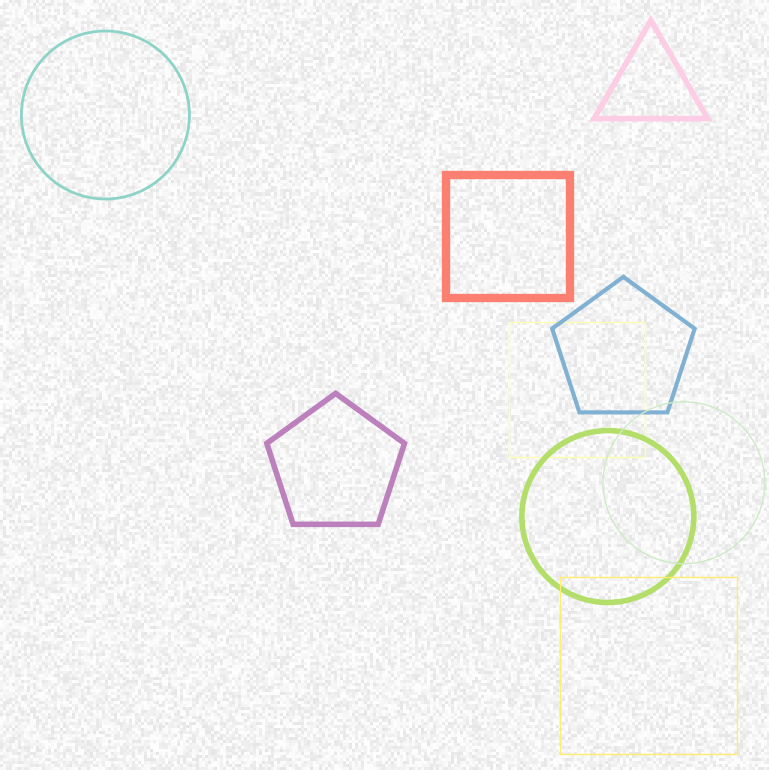[{"shape": "circle", "thickness": 1, "radius": 0.55, "center": [0.137, 0.851]}, {"shape": "square", "thickness": 0.5, "radius": 0.44, "center": [0.749, 0.494]}, {"shape": "square", "thickness": 3, "radius": 0.4, "center": [0.66, 0.693]}, {"shape": "pentagon", "thickness": 1.5, "radius": 0.49, "center": [0.81, 0.543]}, {"shape": "circle", "thickness": 2, "radius": 0.56, "center": [0.789, 0.329]}, {"shape": "triangle", "thickness": 2, "radius": 0.43, "center": [0.845, 0.889]}, {"shape": "pentagon", "thickness": 2, "radius": 0.47, "center": [0.436, 0.395]}, {"shape": "circle", "thickness": 0.5, "radius": 0.53, "center": [0.888, 0.373]}, {"shape": "square", "thickness": 0.5, "radius": 0.57, "center": [0.843, 0.135]}]